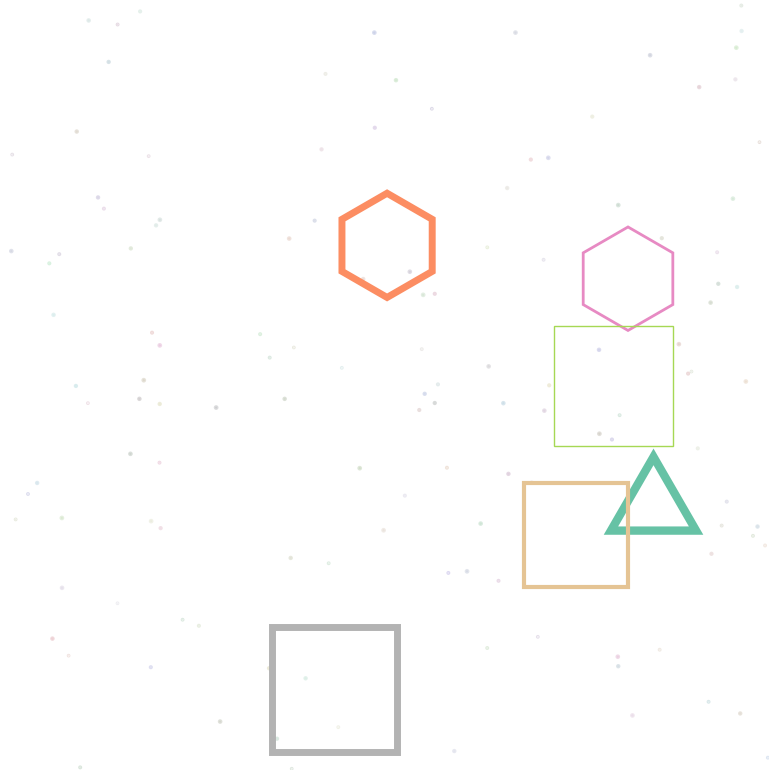[{"shape": "triangle", "thickness": 3, "radius": 0.32, "center": [0.849, 0.343]}, {"shape": "hexagon", "thickness": 2.5, "radius": 0.34, "center": [0.503, 0.681]}, {"shape": "hexagon", "thickness": 1, "radius": 0.34, "center": [0.816, 0.638]}, {"shape": "square", "thickness": 0.5, "radius": 0.39, "center": [0.797, 0.499]}, {"shape": "square", "thickness": 1.5, "radius": 0.34, "center": [0.748, 0.305]}, {"shape": "square", "thickness": 2.5, "radius": 0.41, "center": [0.434, 0.105]}]